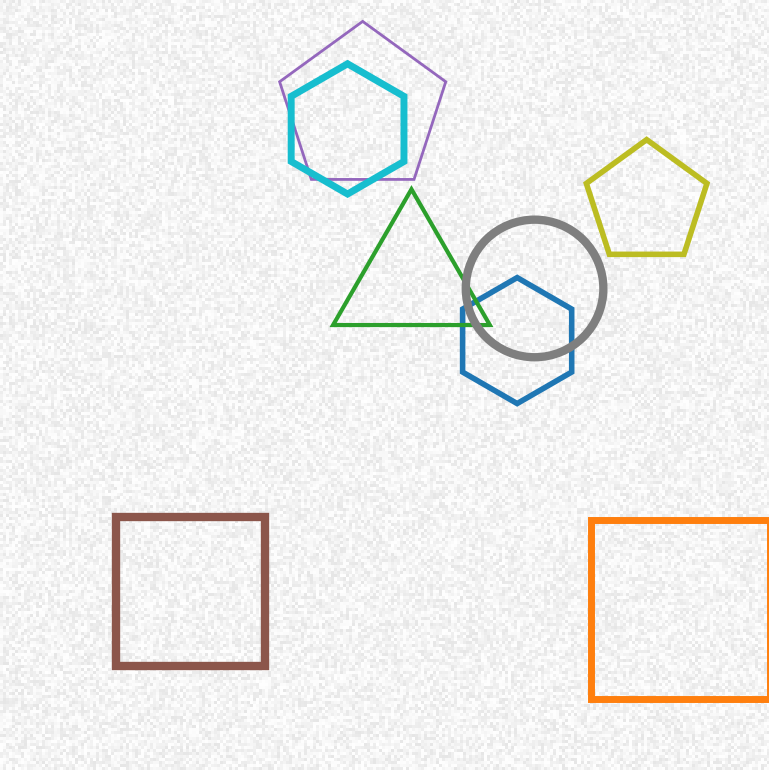[{"shape": "hexagon", "thickness": 2, "radius": 0.41, "center": [0.672, 0.558]}, {"shape": "square", "thickness": 2.5, "radius": 0.58, "center": [0.883, 0.208]}, {"shape": "triangle", "thickness": 1.5, "radius": 0.59, "center": [0.534, 0.637]}, {"shape": "pentagon", "thickness": 1, "radius": 0.57, "center": [0.471, 0.859]}, {"shape": "square", "thickness": 3, "radius": 0.48, "center": [0.247, 0.232]}, {"shape": "circle", "thickness": 3, "radius": 0.45, "center": [0.694, 0.625]}, {"shape": "pentagon", "thickness": 2, "radius": 0.41, "center": [0.84, 0.736]}, {"shape": "hexagon", "thickness": 2.5, "radius": 0.42, "center": [0.451, 0.833]}]